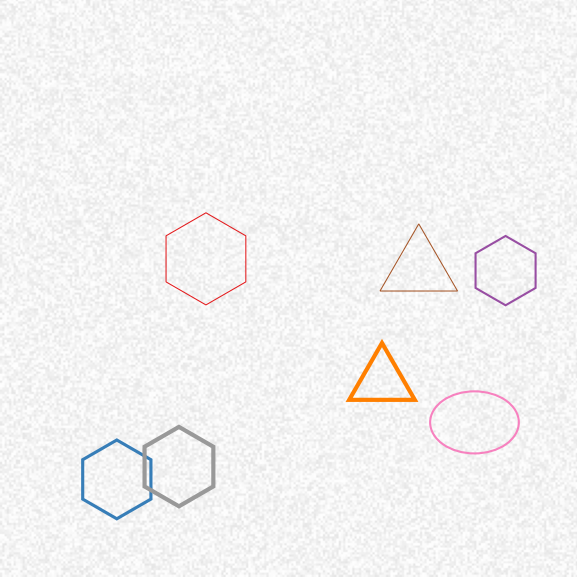[{"shape": "hexagon", "thickness": 0.5, "radius": 0.4, "center": [0.357, 0.551]}, {"shape": "hexagon", "thickness": 1.5, "radius": 0.34, "center": [0.202, 0.169]}, {"shape": "hexagon", "thickness": 1, "radius": 0.3, "center": [0.875, 0.531]}, {"shape": "triangle", "thickness": 2, "radius": 0.33, "center": [0.661, 0.34]}, {"shape": "triangle", "thickness": 0.5, "radius": 0.39, "center": [0.725, 0.534]}, {"shape": "oval", "thickness": 1, "radius": 0.38, "center": [0.822, 0.268]}, {"shape": "hexagon", "thickness": 2, "radius": 0.34, "center": [0.31, 0.191]}]